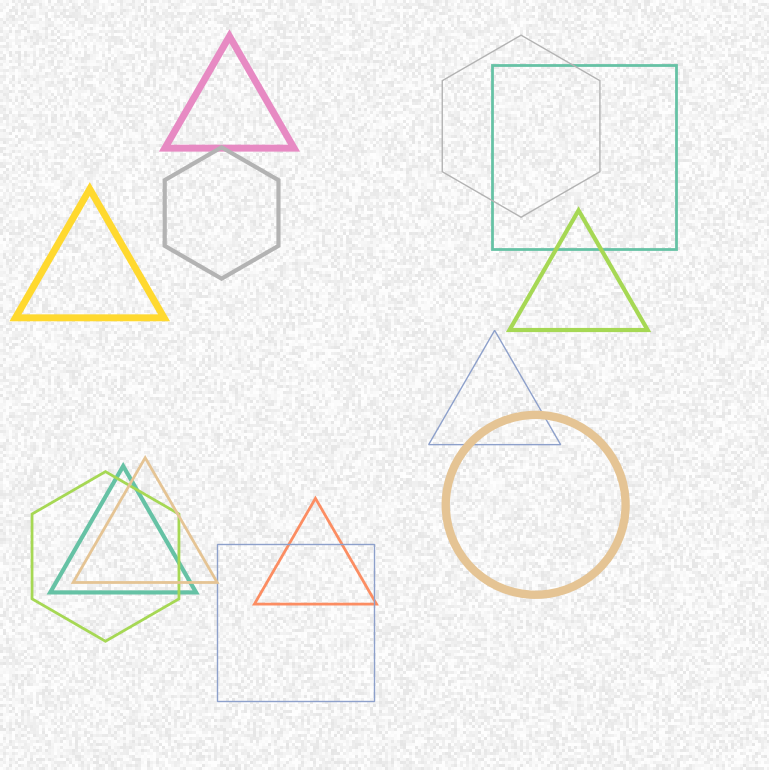[{"shape": "triangle", "thickness": 1.5, "radius": 0.55, "center": [0.16, 0.285]}, {"shape": "square", "thickness": 1, "radius": 0.6, "center": [0.758, 0.796]}, {"shape": "triangle", "thickness": 1, "radius": 0.46, "center": [0.41, 0.261]}, {"shape": "square", "thickness": 0.5, "radius": 0.51, "center": [0.384, 0.191]}, {"shape": "triangle", "thickness": 0.5, "radius": 0.49, "center": [0.642, 0.472]}, {"shape": "triangle", "thickness": 2.5, "radius": 0.48, "center": [0.298, 0.856]}, {"shape": "hexagon", "thickness": 1, "radius": 0.55, "center": [0.137, 0.277]}, {"shape": "triangle", "thickness": 1.5, "radius": 0.52, "center": [0.751, 0.623]}, {"shape": "triangle", "thickness": 2.5, "radius": 0.56, "center": [0.117, 0.643]}, {"shape": "circle", "thickness": 3, "radius": 0.58, "center": [0.696, 0.344]}, {"shape": "triangle", "thickness": 1, "radius": 0.54, "center": [0.189, 0.298]}, {"shape": "hexagon", "thickness": 1.5, "radius": 0.43, "center": [0.288, 0.723]}, {"shape": "hexagon", "thickness": 0.5, "radius": 0.59, "center": [0.677, 0.836]}]